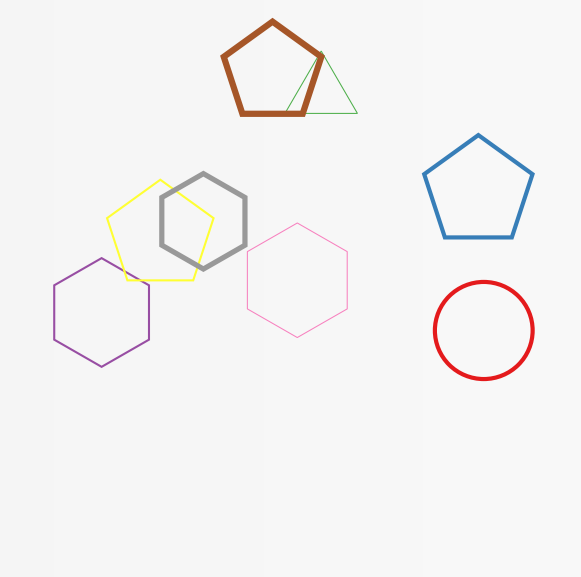[{"shape": "circle", "thickness": 2, "radius": 0.42, "center": [0.832, 0.427]}, {"shape": "pentagon", "thickness": 2, "radius": 0.49, "center": [0.823, 0.667]}, {"shape": "triangle", "thickness": 0.5, "radius": 0.36, "center": [0.553, 0.839]}, {"shape": "hexagon", "thickness": 1, "radius": 0.47, "center": [0.175, 0.458]}, {"shape": "pentagon", "thickness": 1, "radius": 0.48, "center": [0.276, 0.592]}, {"shape": "pentagon", "thickness": 3, "radius": 0.44, "center": [0.469, 0.873]}, {"shape": "hexagon", "thickness": 0.5, "radius": 0.5, "center": [0.511, 0.514]}, {"shape": "hexagon", "thickness": 2.5, "radius": 0.41, "center": [0.35, 0.616]}]